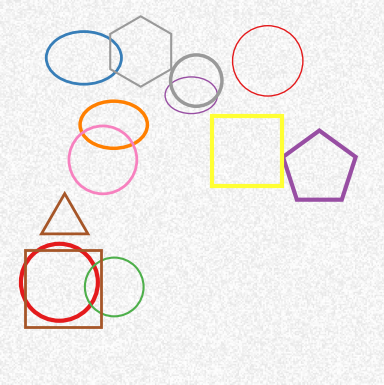[{"shape": "circle", "thickness": 1, "radius": 0.46, "center": [0.695, 0.842]}, {"shape": "circle", "thickness": 3, "radius": 0.5, "center": [0.154, 0.267]}, {"shape": "oval", "thickness": 2, "radius": 0.49, "center": [0.218, 0.85]}, {"shape": "circle", "thickness": 1.5, "radius": 0.38, "center": [0.297, 0.255]}, {"shape": "pentagon", "thickness": 3, "radius": 0.5, "center": [0.829, 0.562]}, {"shape": "oval", "thickness": 1, "radius": 0.34, "center": [0.497, 0.753]}, {"shape": "oval", "thickness": 2.5, "radius": 0.44, "center": [0.295, 0.676]}, {"shape": "square", "thickness": 3, "radius": 0.45, "center": [0.641, 0.608]}, {"shape": "square", "thickness": 2, "radius": 0.5, "center": [0.164, 0.251]}, {"shape": "triangle", "thickness": 2, "radius": 0.35, "center": [0.168, 0.427]}, {"shape": "circle", "thickness": 2, "radius": 0.44, "center": [0.267, 0.585]}, {"shape": "hexagon", "thickness": 1.5, "radius": 0.46, "center": [0.365, 0.866]}, {"shape": "circle", "thickness": 2.5, "radius": 0.33, "center": [0.51, 0.791]}]